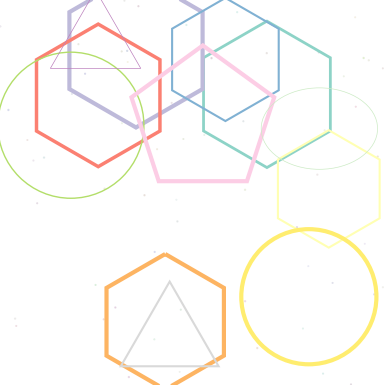[{"shape": "hexagon", "thickness": 2, "radius": 0.95, "center": [0.693, 0.755]}, {"shape": "hexagon", "thickness": 1.5, "radius": 0.76, "center": [0.854, 0.509]}, {"shape": "hexagon", "thickness": 3, "radius": 1.0, "center": [0.353, 0.869]}, {"shape": "hexagon", "thickness": 2.5, "radius": 0.93, "center": [0.255, 0.752]}, {"shape": "hexagon", "thickness": 1.5, "radius": 0.8, "center": [0.585, 0.845]}, {"shape": "hexagon", "thickness": 3, "radius": 0.88, "center": [0.429, 0.164]}, {"shape": "circle", "thickness": 1, "radius": 0.95, "center": [0.184, 0.675]}, {"shape": "pentagon", "thickness": 3, "radius": 0.97, "center": [0.527, 0.687]}, {"shape": "triangle", "thickness": 1.5, "radius": 0.73, "center": [0.441, 0.122]}, {"shape": "triangle", "thickness": 0.5, "radius": 0.68, "center": [0.248, 0.89]}, {"shape": "oval", "thickness": 0.5, "radius": 0.76, "center": [0.83, 0.666]}, {"shape": "circle", "thickness": 3, "radius": 0.88, "center": [0.802, 0.229]}]